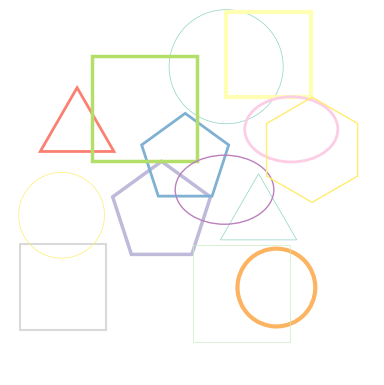[{"shape": "circle", "thickness": 0.5, "radius": 0.74, "center": [0.587, 0.827]}, {"shape": "triangle", "thickness": 0.5, "radius": 0.57, "center": [0.672, 0.434]}, {"shape": "square", "thickness": 3, "radius": 0.55, "center": [0.697, 0.858]}, {"shape": "pentagon", "thickness": 2.5, "radius": 0.67, "center": [0.42, 0.447]}, {"shape": "triangle", "thickness": 2, "radius": 0.55, "center": [0.2, 0.662]}, {"shape": "pentagon", "thickness": 2, "radius": 0.59, "center": [0.481, 0.587]}, {"shape": "circle", "thickness": 3, "radius": 0.51, "center": [0.718, 0.253]}, {"shape": "square", "thickness": 2.5, "radius": 0.68, "center": [0.376, 0.718]}, {"shape": "oval", "thickness": 2, "radius": 0.6, "center": [0.757, 0.664]}, {"shape": "square", "thickness": 1.5, "radius": 0.56, "center": [0.164, 0.255]}, {"shape": "oval", "thickness": 1, "radius": 0.64, "center": [0.583, 0.507]}, {"shape": "square", "thickness": 0.5, "radius": 0.63, "center": [0.628, 0.238]}, {"shape": "hexagon", "thickness": 1, "radius": 0.68, "center": [0.811, 0.611]}, {"shape": "circle", "thickness": 0.5, "radius": 0.56, "center": [0.16, 0.441]}]